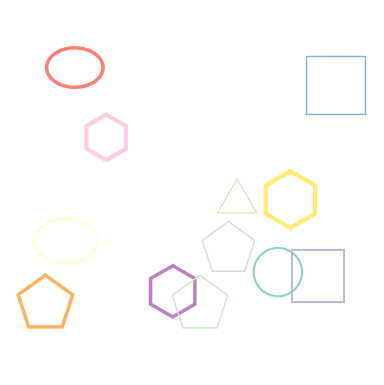[{"shape": "circle", "thickness": 1.5, "radius": 0.31, "center": [0.722, 0.293]}, {"shape": "oval", "thickness": 1, "radius": 0.41, "center": [0.172, 0.374]}, {"shape": "square", "thickness": 1.5, "radius": 0.33, "center": [0.826, 0.284]}, {"shape": "oval", "thickness": 2.5, "radius": 0.37, "center": [0.194, 0.825]}, {"shape": "square", "thickness": 1, "radius": 0.38, "center": [0.872, 0.779]}, {"shape": "pentagon", "thickness": 2.5, "radius": 0.37, "center": [0.118, 0.211]}, {"shape": "triangle", "thickness": 0.5, "radius": 0.29, "center": [0.616, 0.476]}, {"shape": "hexagon", "thickness": 3, "radius": 0.3, "center": [0.276, 0.643]}, {"shape": "pentagon", "thickness": 1, "radius": 0.36, "center": [0.594, 0.353]}, {"shape": "hexagon", "thickness": 2.5, "radius": 0.33, "center": [0.449, 0.243]}, {"shape": "pentagon", "thickness": 1, "radius": 0.38, "center": [0.519, 0.21]}, {"shape": "hexagon", "thickness": 3, "radius": 0.37, "center": [0.754, 0.482]}]